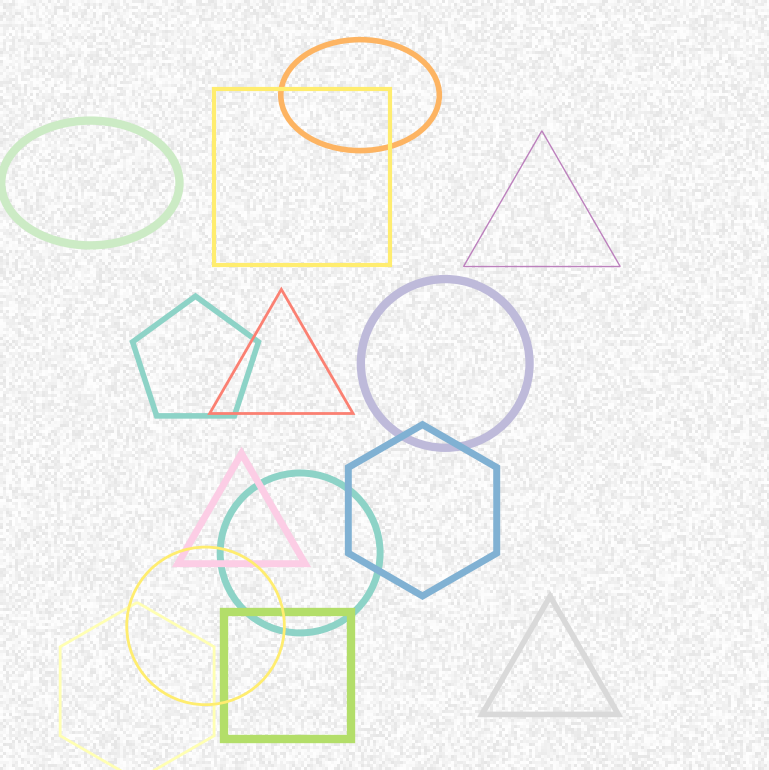[{"shape": "pentagon", "thickness": 2, "radius": 0.43, "center": [0.254, 0.529]}, {"shape": "circle", "thickness": 2.5, "radius": 0.52, "center": [0.39, 0.282]}, {"shape": "hexagon", "thickness": 1, "radius": 0.58, "center": [0.178, 0.102]}, {"shape": "circle", "thickness": 3, "radius": 0.55, "center": [0.578, 0.528]}, {"shape": "triangle", "thickness": 1, "radius": 0.54, "center": [0.365, 0.517]}, {"shape": "hexagon", "thickness": 2.5, "radius": 0.56, "center": [0.549, 0.337]}, {"shape": "oval", "thickness": 2, "radius": 0.51, "center": [0.468, 0.876]}, {"shape": "square", "thickness": 3, "radius": 0.41, "center": [0.373, 0.123]}, {"shape": "triangle", "thickness": 2.5, "radius": 0.48, "center": [0.314, 0.316]}, {"shape": "triangle", "thickness": 2, "radius": 0.51, "center": [0.714, 0.123]}, {"shape": "triangle", "thickness": 0.5, "radius": 0.59, "center": [0.704, 0.713]}, {"shape": "oval", "thickness": 3, "radius": 0.58, "center": [0.117, 0.762]}, {"shape": "circle", "thickness": 1, "radius": 0.51, "center": [0.267, 0.187]}, {"shape": "square", "thickness": 1.5, "radius": 0.57, "center": [0.392, 0.77]}]